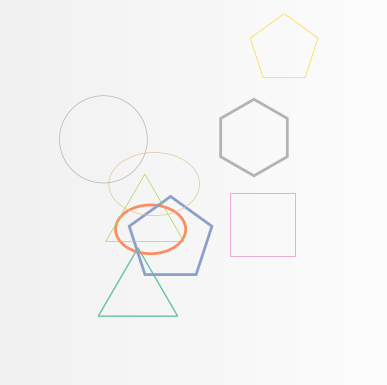[{"shape": "triangle", "thickness": 1, "radius": 0.59, "center": [0.356, 0.238]}, {"shape": "oval", "thickness": 2, "radius": 0.45, "center": [0.389, 0.404]}, {"shape": "pentagon", "thickness": 2, "radius": 0.56, "center": [0.44, 0.378]}, {"shape": "square", "thickness": 0.5, "radius": 0.41, "center": [0.678, 0.417]}, {"shape": "triangle", "thickness": 0.5, "radius": 0.58, "center": [0.374, 0.431]}, {"shape": "pentagon", "thickness": 0.5, "radius": 0.46, "center": [0.733, 0.873]}, {"shape": "oval", "thickness": 0.5, "radius": 0.59, "center": [0.398, 0.522]}, {"shape": "hexagon", "thickness": 2, "radius": 0.5, "center": [0.655, 0.643]}, {"shape": "circle", "thickness": 0.5, "radius": 0.57, "center": [0.267, 0.638]}]